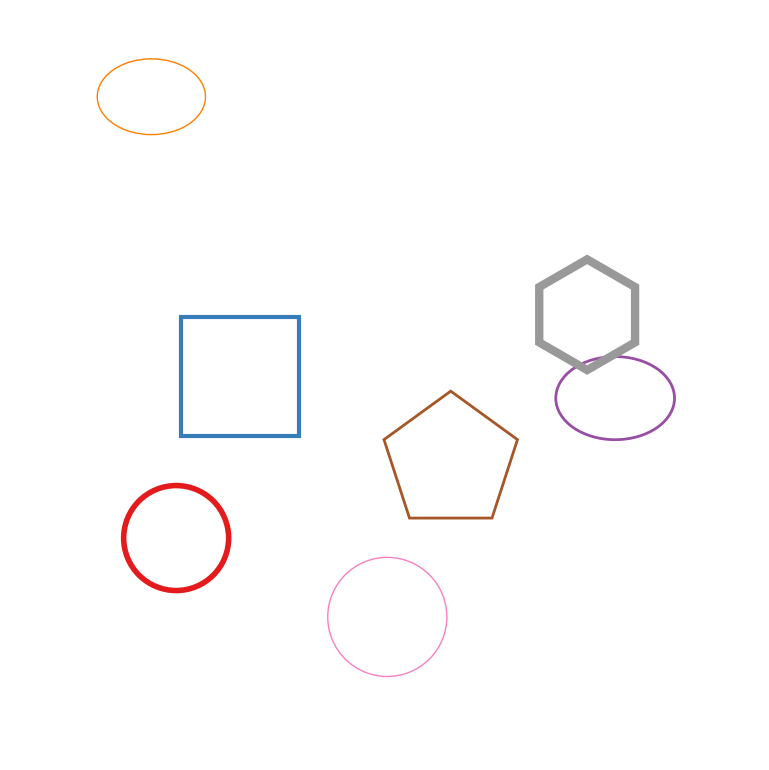[{"shape": "circle", "thickness": 2, "radius": 0.34, "center": [0.229, 0.301]}, {"shape": "square", "thickness": 1.5, "radius": 0.38, "center": [0.312, 0.511]}, {"shape": "oval", "thickness": 1, "radius": 0.39, "center": [0.799, 0.483]}, {"shape": "oval", "thickness": 0.5, "radius": 0.35, "center": [0.197, 0.874]}, {"shape": "pentagon", "thickness": 1, "radius": 0.46, "center": [0.585, 0.401]}, {"shape": "circle", "thickness": 0.5, "radius": 0.39, "center": [0.503, 0.199]}, {"shape": "hexagon", "thickness": 3, "radius": 0.36, "center": [0.763, 0.591]}]